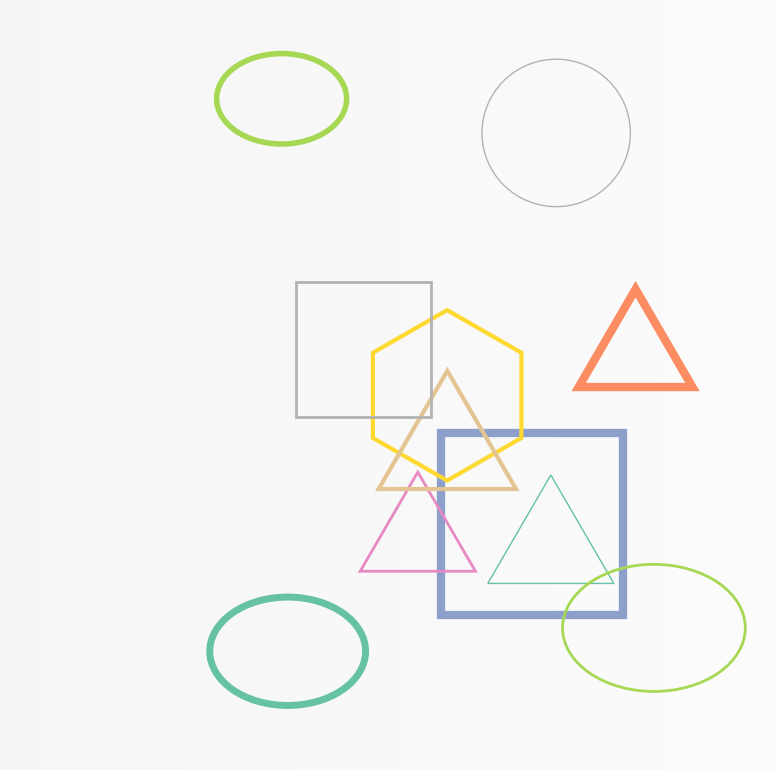[{"shape": "oval", "thickness": 2.5, "radius": 0.5, "center": [0.371, 0.154]}, {"shape": "triangle", "thickness": 0.5, "radius": 0.47, "center": [0.711, 0.289]}, {"shape": "triangle", "thickness": 3, "radius": 0.42, "center": [0.82, 0.54]}, {"shape": "square", "thickness": 3, "radius": 0.59, "center": [0.687, 0.319]}, {"shape": "triangle", "thickness": 1, "radius": 0.43, "center": [0.539, 0.301]}, {"shape": "oval", "thickness": 2, "radius": 0.42, "center": [0.363, 0.872]}, {"shape": "oval", "thickness": 1, "radius": 0.59, "center": [0.844, 0.185]}, {"shape": "hexagon", "thickness": 1.5, "radius": 0.55, "center": [0.577, 0.487]}, {"shape": "triangle", "thickness": 1.5, "radius": 0.51, "center": [0.577, 0.416]}, {"shape": "square", "thickness": 1, "radius": 0.44, "center": [0.469, 0.546]}, {"shape": "circle", "thickness": 0.5, "radius": 0.48, "center": [0.718, 0.827]}]